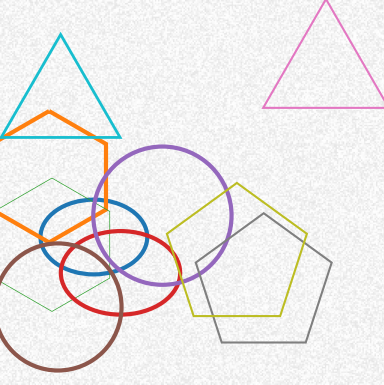[{"shape": "oval", "thickness": 3, "radius": 0.69, "center": [0.244, 0.384]}, {"shape": "hexagon", "thickness": 3, "radius": 0.85, "center": [0.128, 0.541]}, {"shape": "hexagon", "thickness": 0.5, "radius": 0.87, "center": [0.135, 0.364]}, {"shape": "oval", "thickness": 3, "radius": 0.77, "center": [0.313, 0.291]}, {"shape": "circle", "thickness": 3, "radius": 0.9, "center": [0.422, 0.44]}, {"shape": "circle", "thickness": 3, "radius": 0.83, "center": [0.151, 0.203]}, {"shape": "triangle", "thickness": 1.5, "radius": 0.94, "center": [0.847, 0.814]}, {"shape": "pentagon", "thickness": 1.5, "radius": 0.93, "center": [0.685, 0.261]}, {"shape": "pentagon", "thickness": 1.5, "radius": 0.96, "center": [0.615, 0.334]}, {"shape": "triangle", "thickness": 2, "radius": 0.89, "center": [0.157, 0.732]}]